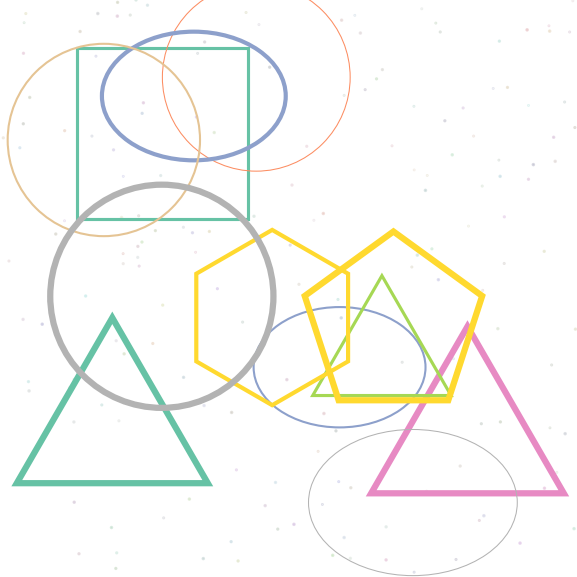[{"shape": "square", "thickness": 1.5, "radius": 0.74, "center": [0.281, 0.768]}, {"shape": "triangle", "thickness": 3, "radius": 0.95, "center": [0.194, 0.258]}, {"shape": "circle", "thickness": 0.5, "radius": 0.81, "center": [0.444, 0.865]}, {"shape": "oval", "thickness": 2, "radius": 0.8, "center": [0.336, 0.833]}, {"shape": "oval", "thickness": 1, "radius": 0.74, "center": [0.588, 0.363]}, {"shape": "triangle", "thickness": 3, "radius": 0.96, "center": [0.809, 0.241]}, {"shape": "triangle", "thickness": 1.5, "radius": 0.69, "center": [0.661, 0.383]}, {"shape": "hexagon", "thickness": 2, "radius": 0.76, "center": [0.471, 0.449]}, {"shape": "pentagon", "thickness": 3, "radius": 0.81, "center": [0.681, 0.437]}, {"shape": "circle", "thickness": 1, "radius": 0.83, "center": [0.18, 0.757]}, {"shape": "circle", "thickness": 3, "radius": 0.97, "center": [0.28, 0.486]}, {"shape": "oval", "thickness": 0.5, "radius": 0.9, "center": [0.715, 0.129]}]